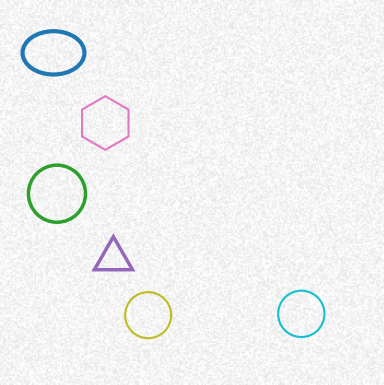[{"shape": "oval", "thickness": 3, "radius": 0.4, "center": [0.139, 0.863]}, {"shape": "circle", "thickness": 2.5, "radius": 0.37, "center": [0.148, 0.497]}, {"shape": "triangle", "thickness": 2.5, "radius": 0.29, "center": [0.295, 0.328]}, {"shape": "hexagon", "thickness": 1.5, "radius": 0.35, "center": [0.273, 0.68]}, {"shape": "circle", "thickness": 1.5, "radius": 0.3, "center": [0.385, 0.181]}, {"shape": "circle", "thickness": 1.5, "radius": 0.3, "center": [0.783, 0.185]}]